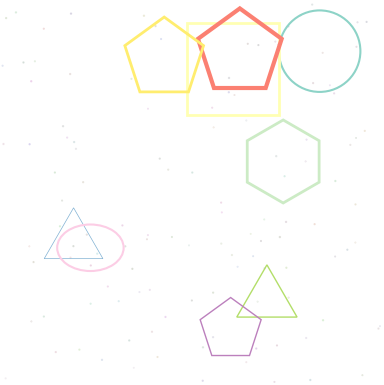[{"shape": "circle", "thickness": 1.5, "radius": 0.53, "center": [0.83, 0.867]}, {"shape": "square", "thickness": 2, "radius": 0.6, "center": [0.606, 0.821]}, {"shape": "pentagon", "thickness": 3, "radius": 0.57, "center": [0.623, 0.864]}, {"shape": "triangle", "thickness": 0.5, "radius": 0.44, "center": [0.191, 0.372]}, {"shape": "triangle", "thickness": 1, "radius": 0.45, "center": [0.693, 0.222]}, {"shape": "oval", "thickness": 1.5, "radius": 0.43, "center": [0.235, 0.356]}, {"shape": "pentagon", "thickness": 1, "radius": 0.42, "center": [0.599, 0.144]}, {"shape": "hexagon", "thickness": 2, "radius": 0.54, "center": [0.736, 0.581]}, {"shape": "pentagon", "thickness": 2, "radius": 0.54, "center": [0.426, 0.848]}]